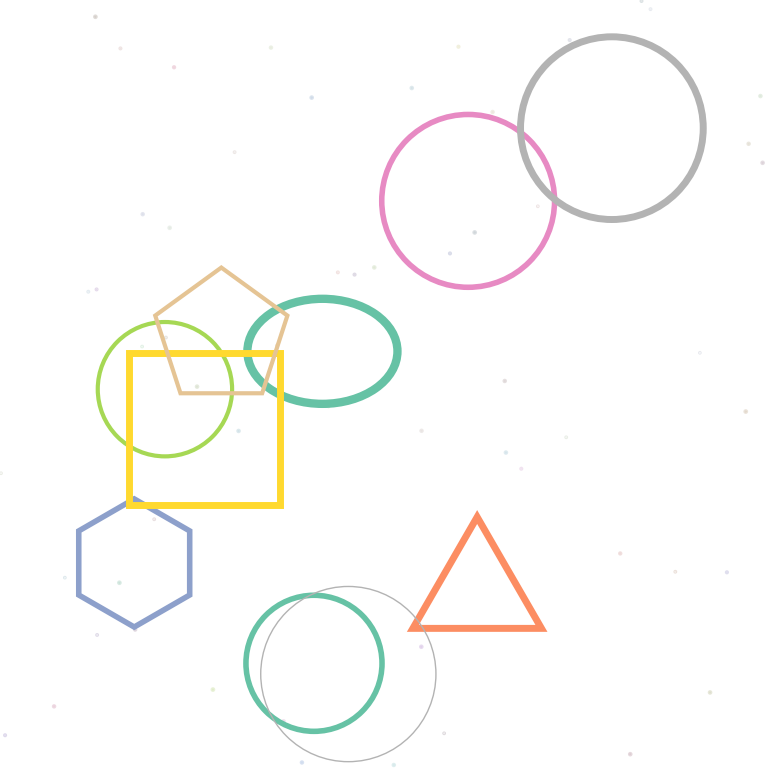[{"shape": "circle", "thickness": 2, "radius": 0.44, "center": [0.408, 0.139]}, {"shape": "oval", "thickness": 3, "radius": 0.49, "center": [0.419, 0.544]}, {"shape": "triangle", "thickness": 2.5, "radius": 0.48, "center": [0.62, 0.232]}, {"shape": "hexagon", "thickness": 2, "radius": 0.42, "center": [0.174, 0.269]}, {"shape": "circle", "thickness": 2, "radius": 0.56, "center": [0.608, 0.739]}, {"shape": "circle", "thickness": 1.5, "radius": 0.44, "center": [0.214, 0.495]}, {"shape": "square", "thickness": 2.5, "radius": 0.49, "center": [0.265, 0.443]}, {"shape": "pentagon", "thickness": 1.5, "radius": 0.45, "center": [0.287, 0.562]}, {"shape": "circle", "thickness": 0.5, "radius": 0.57, "center": [0.452, 0.125]}, {"shape": "circle", "thickness": 2.5, "radius": 0.59, "center": [0.795, 0.834]}]